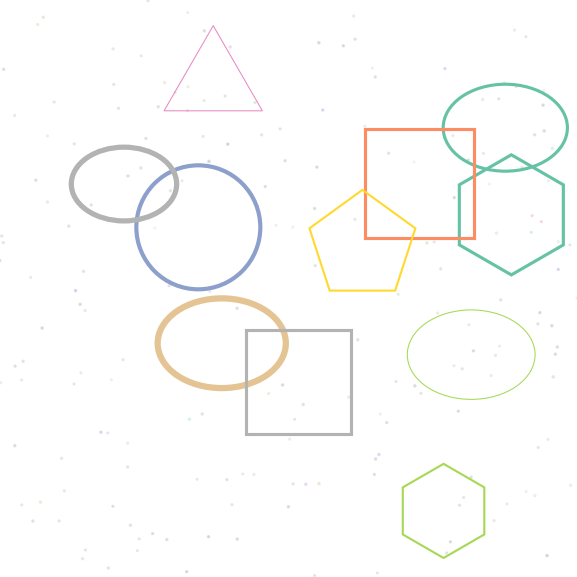[{"shape": "oval", "thickness": 1.5, "radius": 0.54, "center": [0.875, 0.778]}, {"shape": "hexagon", "thickness": 1.5, "radius": 0.52, "center": [0.885, 0.627]}, {"shape": "square", "thickness": 1.5, "radius": 0.47, "center": [0.726, 0.681]}, {"shape": "circle", "thickness": 2, "radius": 0.54, "center": [0.343, 0.606]}, {"shape": "triangle", "thickness": 0.5, "radius": 0.49, "center": [0.369, 0.856]}, {"shape": "hexagon", "thickness": 1, "radius": 0.41, "center": [0.768, 0.114]}, {"shape": "oval", "thickness": 0.5, "radius": 0.55, "center": [0.816, 0.385]}, {"shape": "pentagon", "thickness": 1, "radius": 0.48, "center": [0.628, 0.574]}, {"shape": "oval", "thickness": 3, "radius": 0.55, "center": [0.384, 0.405]}, {"shape": "oval", "thickness": 2.5, "radius": 0.46, "center": [0.215, 0.68]}, {"shape": "square", "thickness": 1.5, "radius": 0.45, "center": [0.517, 0.338]}]